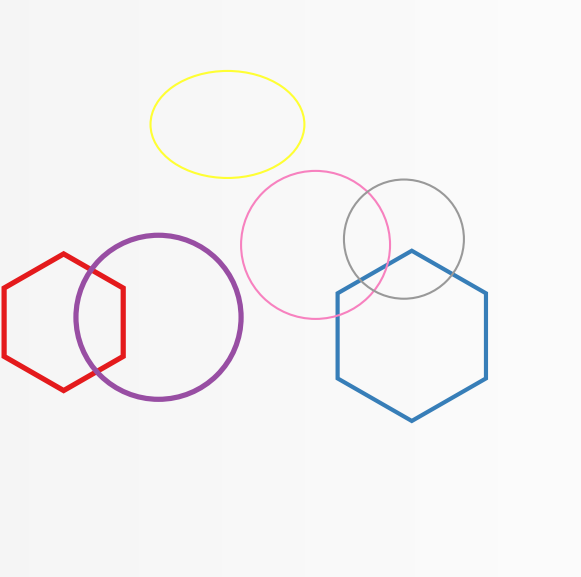[{"shape": "hexagon", "thickness": 2.5, "radius": 0.59, "center": [0.11, 0.441]}, {"shape": "hexagon", "thickness": 2, "radius": 0.74, "center": [0.708, 0.418]}, {"shape": "circle", "thickness": 2.5, "radius": 0.71, "center": [0.273, 0.45]}, {"shape": "oval", "thickness": 1, "radius": 0.66, "center": [0.391, 0.784]}, {"shape": "circle", "thickness": 1, "radius": 0.64, "center": [0.543, 0.575]}, {"shape": "circle", "thickness": 1, "radius": 0.52, "center": [0.695, 0.585]}]